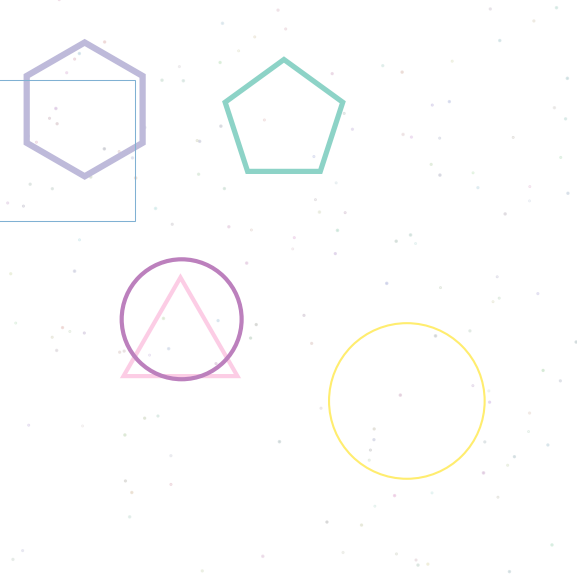[{"shape": "pentagon", "thickness": 2.5, "radius": 0.54, "center": [0.492, 0.789]}, {"shape": "hexagon", "thickness": 3, "radius": 0.58, "center": [0.147, 0.81]}, {"shape": "square", "thickness": 0.5, "radius": 0.61, "center": [0.113, 0.739]}, {"shape": "triangle", "thickness": 2, "radius": 0.57, "center": [0.312, 0.405]}, {"shape": "circle", "thickness": 2, "radius": 0.52, "center": [0.315, 0.446]}, {"shape": "circle", "thickness": 1, "radius": 0.67, "center": [0.704, 0.305]}]